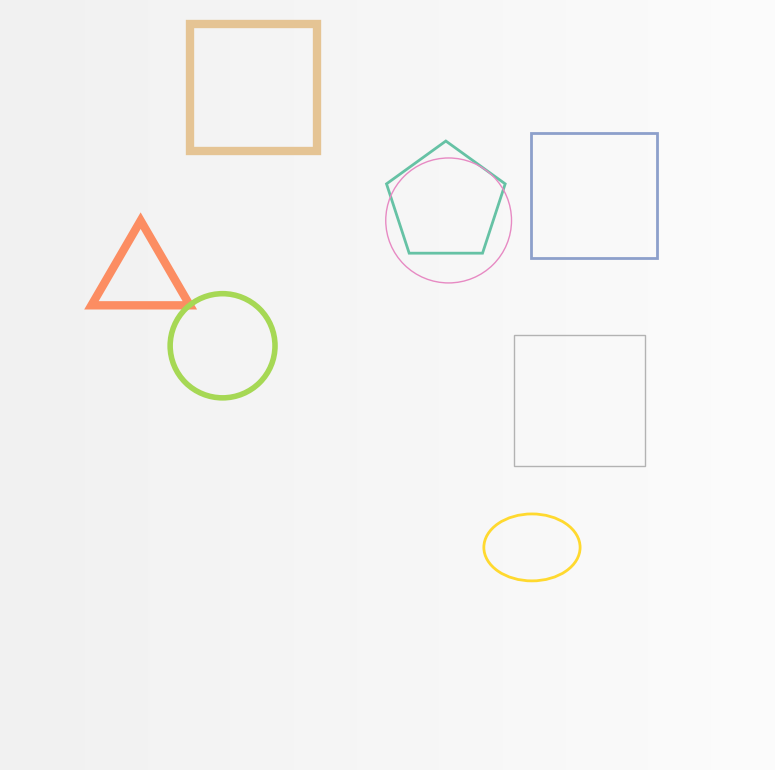[{"shape": "pentagon", "thickness": 1, "radius": 0.4, "center": [0.575, 0.736]}, {"shape": "triangle", "thickness": 3, "radius": 0.37, "center": [0.181, 0.64]}, {"shape": "square", "thickness": 1, "radius": 0.41, "center": [0.767, 0.747]}, {"shape": "circle", "thickness": 0.5, "radius": 0.41, "center": [0.579, 0.714]}, {"shape": "circle", "thickness": 2, "radius": 0.34, "center": [0.287, 0.551]}, {"shape": "oval", "thickness": 1, "radius": 0.31, "center": [0.686, 0.289]}, {"shape": "square", "thickness": 3, "radius": 0.41, "center": [0.327, 0.886]}, {"shape": "square", "thickness": 0.5, "radius": 0.42, "center": [0.748, 0.48]}]